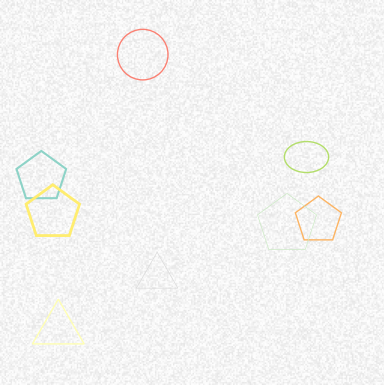[{"shape": "pentagon", "thickness": 1.5, "radius": 0.34, "center": [0.107, 0.54]}, {"shape": "triangle", "thickness": 1, "radius": 0.39, "center": [0.151, 0.145]}, {"shape": "circle", "thickness": 1, "radius": 0.33, "center": [0.371, 0.858]}, {"shape": "pentagon", "thickness": 1, "radius": 0.31, "center": [0.827, 0.428]}, {"shape": "oval", "thickness": 1, "radius": 0.29, "center": [0.796, 0.592]}, {"shape": "triangle", "thickness": 0.5, "radius": 0.31, "center": [0.408, 0.283]}, {"shape": "pentagon", "thickness": 0.5, "radius": 0.4, "center": [0.746, 0.417]}, {"shape": "pentagon", "thickness": 2, "radius": 0.36, "center": [0.137, 0.447]}]